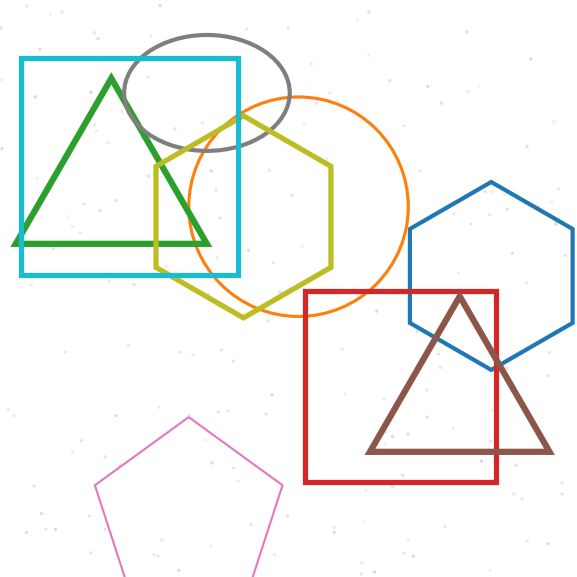[{"shape": "hexagon", "thickness": 2, "radius": 0.81, "center": [0.851, 0.521]}, {"shape": "circle", "thickness": 1.5, "radius": 0.95, "center": [0.517, 0.641]}, {"shape": "triangle", "thickness": 3, "radius": 0.96, "center": [0.193, 0.672]}, {"shape": "square", "thickness": 2.5, "radius": 0.83, "center": [0.694, 0.33]}, {"shape": "triangle", "thickness": 3, "radius": 0.9, "center": [0.796, 0.307]}, {"shape": "pentagon", "thickness": 1, "radius": 0.85, "center": [0.327, 0.106]}, {"shape": "oval", "thickness": 2, "radius": 0.72, "center": [0.358, 0.838]}, {"shape": "hexagon", "thickness": 2.5, "radius": 0.87, "center": [0.422, 0.624]}, {"shape": "square", "thickness": 2.5, "radius": 0.94, "center": [0.225, 0.712]}]